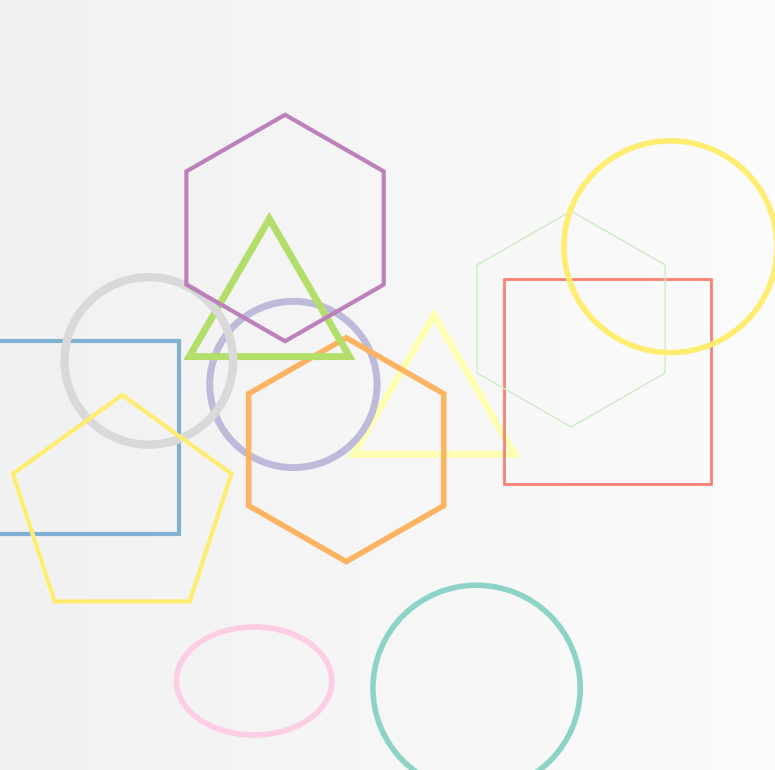[{"shape": "circle", "thickness": 2, "radius": 0.67, "center": [0.615, 0.106]}, {"shape": "triangle", "thickness": 2.5, "radius": 0.6, "center": [0.56, 0.47]}, {"shape": "circle", "thickness": 2.5, "radius": 0.54, "center": [0.379, 0.501]}, {"shape": "square", "thickness": 1, "radius": 0.67, "center": [0.784, 0.504]}, {"shape": "square", "thickness": 1.5, "radius": 0.63, "center": [0.106, 0.431]}, {"shape": "hexagon", "thickness": 2, "radius": 0.73, "center": [0.447, 0.416]}, {"shape": "triangle", "thickness": 2.5, "radius": 0.6, "center": [0.348, 0.597]}, {"shape": "oval", "thickness": 2, "radius": 0.5, "center": [0.328, 0.116]}, {"shape": "circle", "thickness": 3, "radius": 0.54, "center": [0.192, 0.531]}, {"shape": "hexagon", "thickness": 1.5, "radius": 0.74, "center": [0.368, 0.704]}, {"shape": "hexagon", "thickness": 0.5, "radius": 0.7, "center": [0.737, 0.586]}, {"shape": "circle", "thickness": 2, "radius": 0.69, "center": [0.865, 0.68]}, {"shape": "pentagon", "thickness": 1.5, "radius": 0.74, "center": [0.158, 0.339]}]